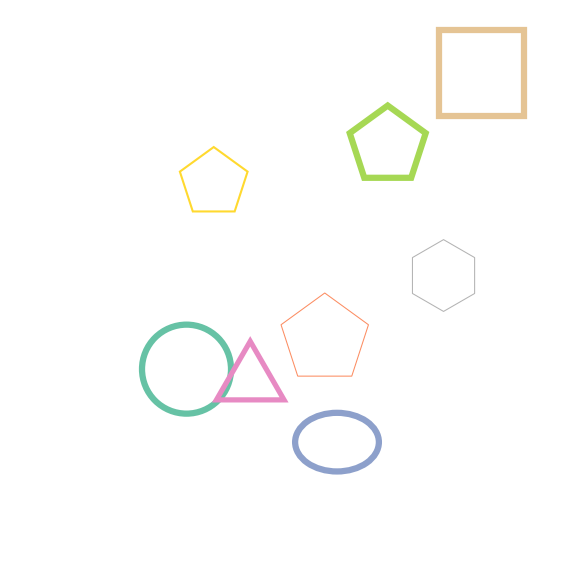[{"shape": "circle", "thickness": 3, "radius": 0.39, "center": [0.323, 0.36]}, {"shape": "pentagon", "thickness": 0.5, "radius": 0.4, "center": [0.562, 0.412]}, {"shape": "oval", "thickness": 3, "radius": 0.36, "center": [0.584, 0.234]}, {"shape": "triangle", "thickness": 2.5, "radius": 0.34, "center": [0.433, 0.34]}, {"shape": "pentagon", "thickness": 3, "radius": 0.35, "center": [0.671, 0.747]}, {"shape": "pentagon", "thickness": 1, "radius": 0.31, "center": [0.37, 0.683]}, {"shape": "square", "thickness": 3, "radius": 0.37, "center": [0.834, 0.873]}, {"shape": "hexagon", "thickness": 0.5, "radius": 0.31, "center": [0.768, 0.522]}]